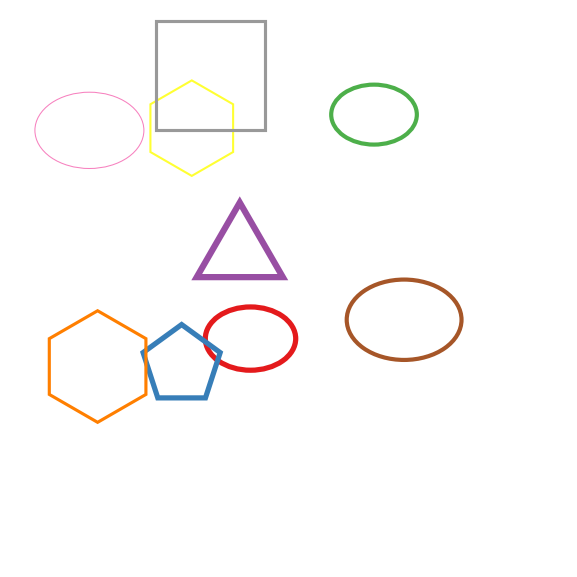[{"shape": "oval", "thickness": 2.5, "radius": 0.39, "center": [0.434, 0.413]}, {"shape": "pentagon", "thickness": 2.5, "radius": 0.35, "center": [0.315, 0.367]}, {"shape": "oval", "thickness": 2, "radius": 0.37, "center": [0.648, 0.801]}, {"shape": "triangle", "thickness": 3, "radius": 0.43, "center": [0.415, 0.562]}, {"shape": "hexagon", "thickness": 1.5, "radius": 0.48, "center": [0.169, 0.364]}, {"shape": "hexagon", "thickness": 1, "radius": 0.41, "center": [0.332, 0.777]}, {"shape": "oval", "thickness": 2, "radius": 0.5, "center": [0.7, 0.445]}, {"shape": "oval", "thickness": 0.5, "radius": 0.47, "center": [0.155, 0.773]}, {"shape": "square", "thickness": 1.5, "radius": 0.47, "center": [0.365, 0.868]}]